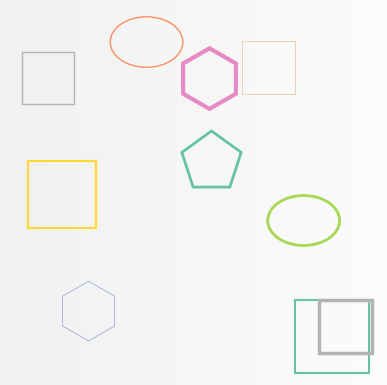[{"shape": "pentagon", "thickness": 2, "radius": 0.4, "center": [0.546, 0.579]}, {"shape": "square", "thickness": 1.5, "radius": 0.48, "center": [0.857, 0.126]}, {"shape": "oval", "thickness": 1, "radius": 0.47, "center": [0.378, 0.891]}, {"shape": "hexagon", "thickness": 0.5, "radius": 0.39, "center": [0.228, 0.192]}, {"shape": "hexagon", "thickness": 3, "radius": 0.39, "center": [0.541, 0.796]}, {"shape": "oval", "thickness": 2, "radius": 0.46, "center": [0.784, 0.427]}, {"shape": "square", "thickness": 1.5, "radius": 0.44, "center": [0.159, 0.495]}, {"shape": "square", "thickness": 0.5, "radius": 0.34, "center": [0.694, 0.825]}, {"shape": "square", "thickness": 1, "radius": 0.33, "center": [0.124, 0.797]}, {"shape": "square", "thickness": 2.5, "radius": 0.34, "center": [0.891, 0.151]}]